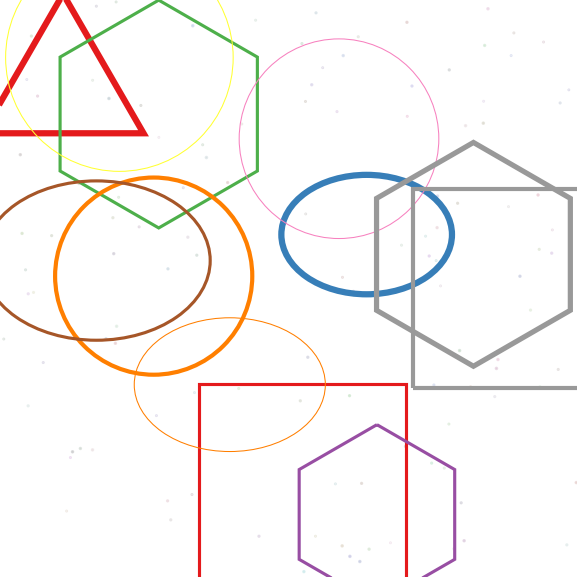[{"shape": "square", "thickness": 1.5, "radius": 0.9, "center": [0.524, 0.155]}, {"shape": "triangle", "thickness": 3, "radius": 0.8, "center": [0.109, 0.849]}, {"shape": "oval", "thickness": 3, "radius": 0.74, "center": [0.635, 0.593]}, {"shape": "hexagon", "thickness": 1.5, "radius": 0.99, "center": [0.275, 0.802]}, {"shape": "hexagon", "thickness": 1.5, "radius": 0.78, "center": [0.653, 0.108]}, {"shape": "oval", "thickness": 0.5, "radius": 0.83, "center": [0.398, 0.333]}, {"shape": "circle", "thickness": 2, "radius": 0.85, "center": [0.266, 0.521]}, {"shape": "circle", "thickness": 0.5, "radius": 0.99, "center": [0.207, 0.899]}, {"shape": "oval", "thickness": 1.5, "radius": 0.99, "center": [0.167, 0.548]}, {"shape": "circle", "thickness": 0.5, "radius": 0.86, "center": [0.587, 0.759]}, {"shape": "hexagon", "thickness": 2.5, "radius": 0.97, "center": [0.82, 0.559]}, {"shape": "square", "thickness": 2, "radius": 0.86, "center": [0.887, 0.499]}]